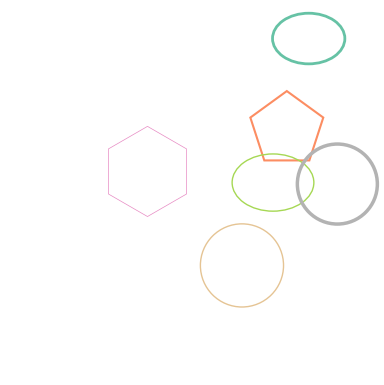[{"shape": "oval", "thickness": 2, "radius": 0.47, "center": [0.802, 0.9]}, {"shape": "pentagon", "thickness": 1.5, "radius": 0.5, "center": [0.745, 0.664]}, {"shape": "hexagon", "thickness": 0.5, "radius": 0.59, "center": [0.383, 0.555]}, {"shape": "oval", "thickness": 1, "radius": 0.53, "center": [0.709, 0.526]}, {"shape": "circle", "thickness": 1, "radius": 0.54, "center": [0.628, 0.311]}, {"shape": "circle", "thickness": 2.5, "radius": 0.52, "center": [0.876, 0.522]}]